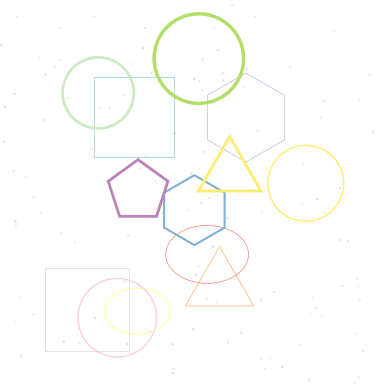[{"shape": "square", "thickness": 0.5, "radius": 0.52, "center": [0.348, 0.695]}, {"shape": "oval", "thickness": 1, "radius": 0.43, "center": [0.357, 0.191]}, {"shape": "hexagon", "thickness": 0.5, "radius": 0.58, "center": [0.639, 0.695]}, {"shape": "oval", "thickness": 0.5, "radius": 0.54, "center": [0.538, 0.339]}, {"shape": "hexagon", "thickness": 1.5, "radius": 0.45, "center": [0.505, 0.454]}, {"shape": "triangle", "thickness": 0.5, "radius": 0.51, "center": [0.57, 0.257]}, {"shape": "circle", "thickness": 2.5, "radius": 0.58, "center": [0.516, 0.848]}, {"shape": "circle", "thickness": 1, "radius": 0.51, "center": [0.305, 0.175]}, {"shape": "square", "thickness": 0.5, "radius": 0.54, "center": [0.226, 0.196]}, {"shape": "pentagon", "thickness": 2, "radius": 0.41, "center": [0.359, 0.504]}, {"shape": "circle", "thickness": 2, "radius": 0.46, "center": [0.255, 0.759]}, {"shape": "triangle", "thickness": 2, "radius": 0.47, "center": [0.597, 0.551]}, {"shape": "circle", "thickness": 1, "radius": 0.49, "center": [0.794, 0.524]}]